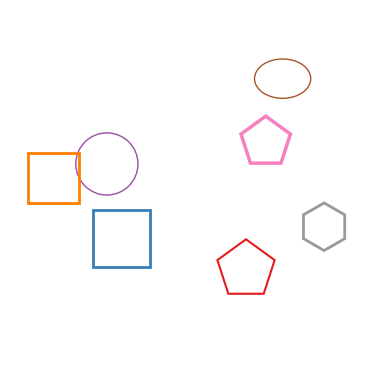[{"shape": "pentagon", "thickness": 1.5, "radius": 0.39, "center": [0.639, 0.3]}, {"shape": "square", "thickness": 2, "radius": 0.37, "center": [0.316, 0.381]}, {"shape": "circle", "thickness": 1, "radius": 0.4, "center": [0.278, 0.574]}, {"shape": "square", "thickness": 2, "radius": 0.33, "center": [0.14, 0.537]}, {"shape": "oval", "thickness": 1, "radius": 0.36, "center": [0.734, 0.796]}, {"shape": "pentagon", "thickness": 2.5, "radius": 0.34, "center": [0.69, 0.631]}, {"shape": "hexagon", "thickness": 2, "radius": 0.31, "center": [0.842, 0.411]}]